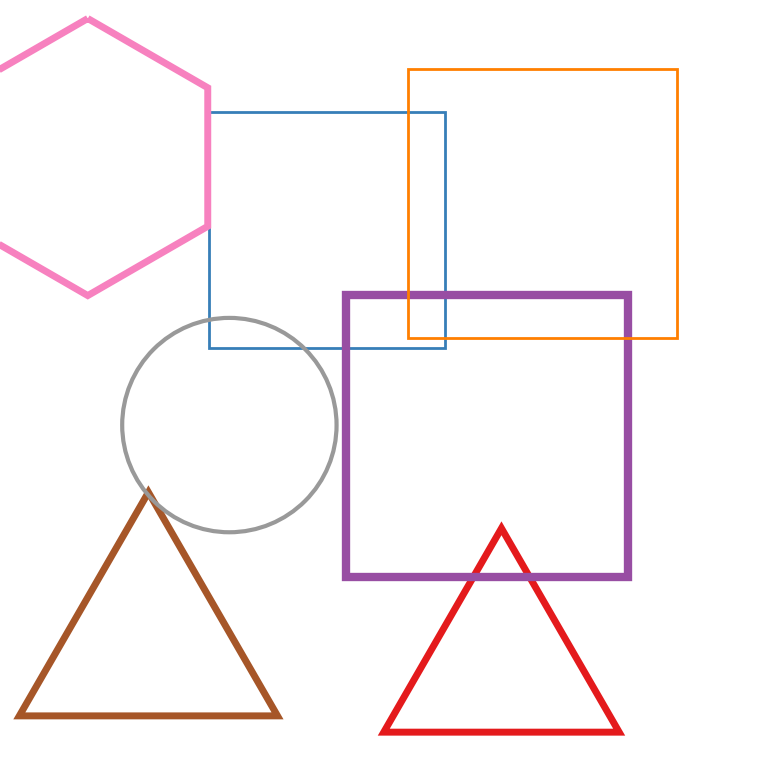[{"shape": "triangle", "thickness": 2.5, "radius": 0.88, "center": [0.651, 0.137]}, {"shape": "square", "thickness": 1, "radius": 0.77, "center": [0.425, 0.701]}, {"shape": "square", "thickness": 3, "radius": 0.91, "center": [0.632, 0.434]}, {"shape": "square", "thickness": 1, "radius": 0.87, "center": [0.704, 0.736]}, {"shape": "triangle", "thickness": 2.5, "radius": 0.97, "center": [0.193, 0.167]}, {"shape": "hexagon", "thickness": 2.5, "radius": 0.9, "center": [0.114, 0.796]}, {"shape": "circle", "thickness": 1.5, "radius": 0.7, "center": [0.298, 0.448]}]